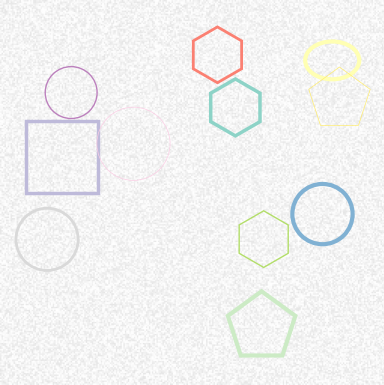[{"shape": "hexagon", "thickness": 2.5, "radius": 0.37, "center": [0.611, 0.721]}, {"shape": "oval", "thickness": 3, "radius": 0.35, "center": [0.863, 0.843]}, {"shape": "square", "thickness": 2.5, "radius": 0.47, "center": [0.162, 0.592]}, {"shape": "hexagon", "thickness": 2, "radius": 0.36, "center": [0.565, 0.858]}, {"shape": "circle", "thickness": 3, "radius": 0.39, "center": [0.838, 0.444]}, {"shape": "hexagon", "thickness": 1, "radius": 0.37, "center": [0.685, 0.379]}, {"shape": "circle", "thickness": 0.5, "radius": 0.48, "center": [0.347, 0.627]}, {"shape": "circle", "thickness": 2, "radius": 0.4, "center": [0.122, 0.378]}, {"shape": "circle", "thickness": 1, "radius": 0.34, "center": [0.185, 0.76]}, {"shape": "pentagon", "thickness": 3, "radius": 0.46, "center": [0.679, 0.151]}, {"shape": "pentagon", "thickness": 0.5, "radius": 0.42, "center": [0.882, 0.742]}]